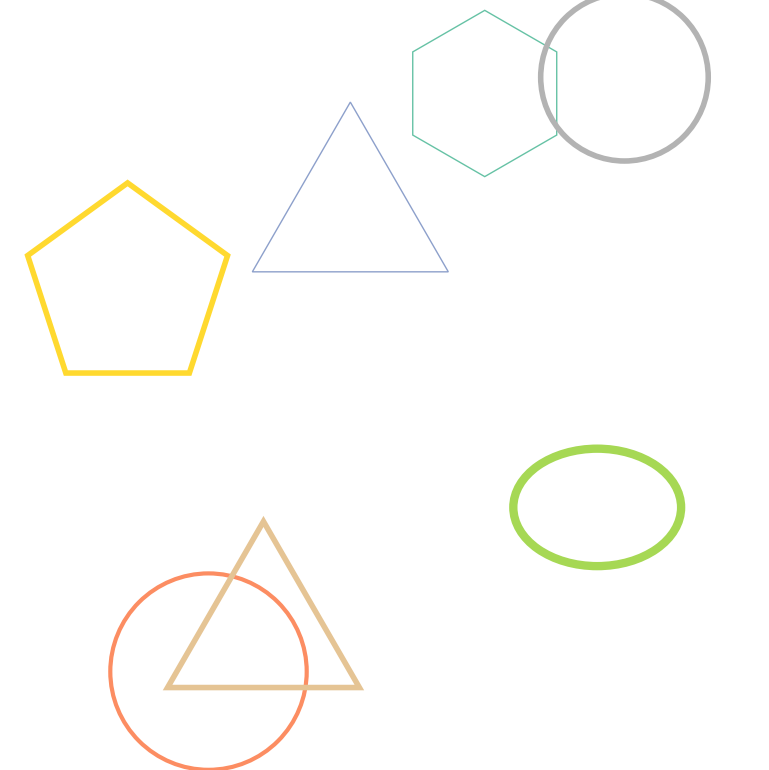[{"shape": "hexagon", "thickness": 0.5, "radius": 0.54, "center": [0.63, 0.879]}, {"shape": "circle", "thickness": 1.5, "radius": 0.64, "center": [0.271, 0.128]}, {"shape": "triangle", "thickness": 0.5, "radius": 0.73, "center": [0.455, 0.72]}, {"shape": "oval", "thickness": 3, "radius": 0.54, "center": [0.776, 0.341]}, {"shape": "pentagon", "thickness": 2, "radius": 0.68, "center": [0.166, 0.626]}, {"shape": "triangle", "thickness": 2, "radius": 0.72, "center": [0.342, 0.179]}, {"shape": "circle", "thickness": 2, "radius": 0.54, "center": [0.811, 0.9]}]